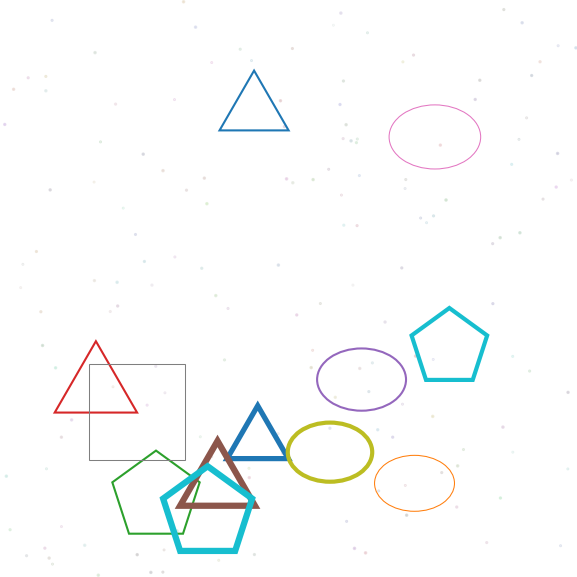[{"shape": "triangle", "thickness": 1, "radius": 0.35, "center": [0.44, 0.808]}, {"shape": "triangle", "thickness": 2.5, "radius": 0.31, "center": [0.446, 0.236]}, {"shape": "oval", "thickness": 0.5, "radius": 0.35, "center": [0.718, 0.162]}, {"shape": "pentagon", "thickness": 1, "radius": 0.4, "center": [0.27, 0.139]}, {"shape": "triangle", "thickness": 1, "radius": 0.41, "center": [0.166, 0.326]}, {"shape": "oval", "thickness": 1, "radius": 0.38, "center": [0.626, 0.342]}, {"shape": "triangle", "thickness": 3, "radius": 0.37, "center": [0.377, 0.161]}, {"shape": "oval", "thickness": 0.5, "radius": 0.4, "center": [0.753, 0.762]}, {"shape": "square", "thickness": 0.5, "radius": 0.42, "center": [0.238, 0.286]}, {"shape": "oval", "thickness": 2, "radius": 0.37, "center": [0.571, 0.216]}, {"shape": "pentagon", "thickness": 2, "radius": 0.34, "center": [0.778, 0.397]}, {"shape": "pentagon", "thickness": 3, "radius": 0.41, "center": [0.36, 0.111]}]